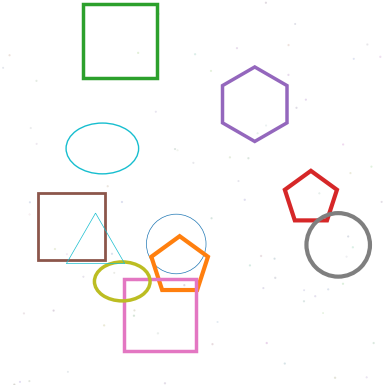[{"shape": "circle", "thickness": 0.5, "radius": 0.39, "center": [0.458, 0.366]}, {"shape": "pentagon", "thickness": 3, "radius": 0.39, "center": [0.467, 0.309]}, {"shape": "square", "thickness": 2.5, "radius": 0.48, "center": [0.312, 0.893]}, {"shape": "pentagon", "thickness": 3, "radius": 0.36, "center": [0.808, 0.485]}, {"shape": "hexagon", "thickness": 2.5, "radius": 0.48, "center": [0.662, 0.729]}, {"shape": "square", "thickness": 2, "radius": 0.44, "center": [0.185, 0.411]}, {"shape": "square", "thickness": 2.5, "radius": 0.47, "center": [0.416, 0.182]}, {"shape": "circle", "thickness": 3, "radius": 0.41, "center": [0.878, 0.364]}, {"shape": "oval", "thickness": 2.5, "radius": 0.36, "center": [0.318, 0.269]}, {"shape": "triangle", "thickness": 0.5, "radius": 0.44, "center": [0.248, 0.359]}, {"shape": "oval", "thickness": 1, "radius": 0.47, "center": [0.266, 0.614]}]